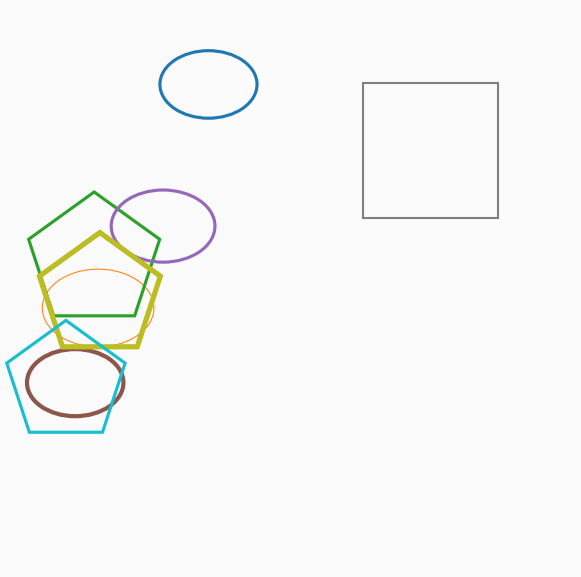[{"shape": "oval", "thickness": 1.5, "radius": 0.42, "center": [0.359, 0.853]}, {"shape": "oval", "thickness": 0.5, "radius": 0.48, "center": [0.169, 0.466]}, {"shape": "pentagon", "thickness": 1.5, "radius": 0.59, "center": [0.162, 0.548]}, {"shape": "oval", "thickness": 1.5, "radius": 0.45, "center": [0.281, 0.608]}, {"shape": "oval", "thickness": 2, "radius": 0.41, "center": [0.129, 0.337]}, {"shape": "square", "thickness": 1, "radius": 0.58, "center": [0.74, 0.739]}, {"shape": "pentagon", "thickness": 2.5, "radius": 0.55, "center": [0.172, 0.487]}, {"shape": "pentagon", "thickness": 1.5, "radius": 0.54, "center": [0.113, 0.337]}]